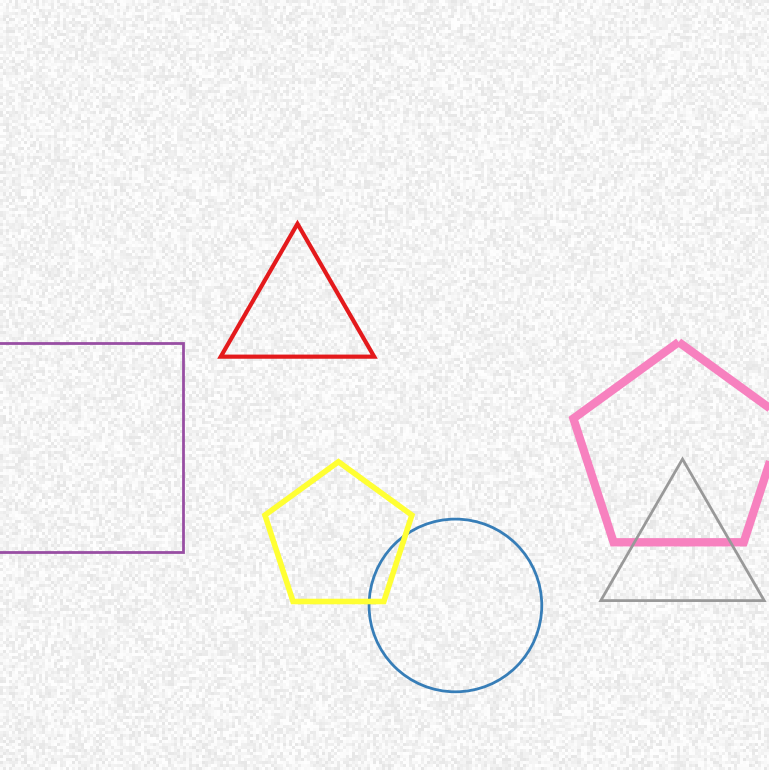[{"shape": "triangle", "thickness": 1.5, "radius": 0.58, "center": [0.386, 0.594]}, {"shape": "circle", "thickness": 1, "radius": 0.56, "center": [0.591, 0.214]}, {"shape": "square", "thickness": 1, "radius": 0.68, "center": [0.102, 0.419]}, {"shape": "pentagon", "thickness": 2, "radius": 0.5, "center": [0.44, 0.3]}, {"shape": "pentagon", "thickness": 3, "radius": 0.72, "center": [0.881, 0.412]}, {"shape": "triangle", "thickness": 1, "radius": 0.61, "center": [0.886, 0.281]}]